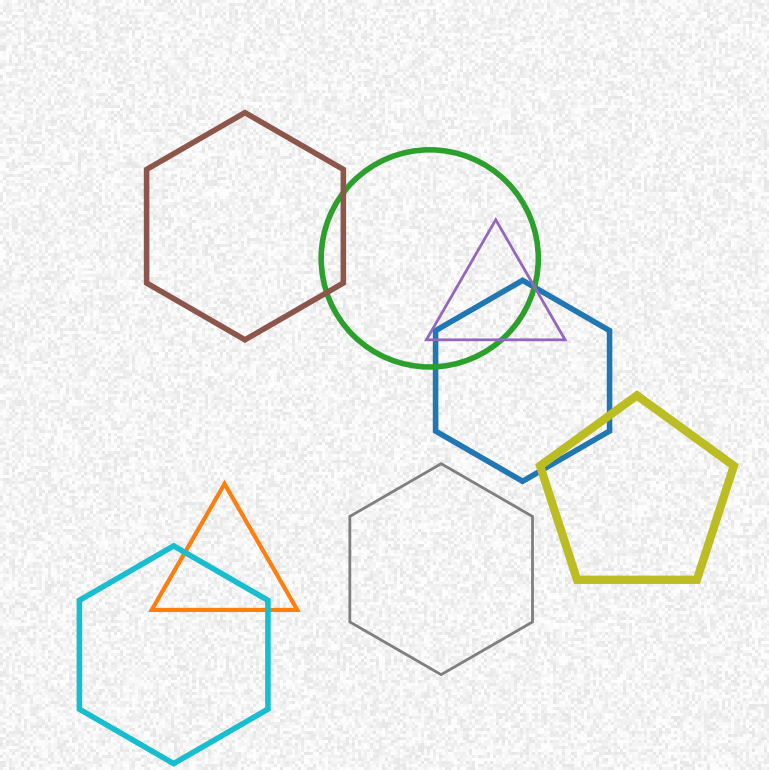[{"shape": "hexagon", "thickness": 2, "radius": 0.65, "center": [0.679, 0.505]}, {"shape": "triangle", "thickness": 1.5, "radius": 0.55, "center": [0.292, 0.262]}, {"shape": "circle", "thickness": 2, "radius": 0.7, "center": [0.558, 0.664]}, {"shape": "triangle", "thickness": 1, "radius": 0.52, "center": [0.644, 0.611]}, {"shape": "hexagon", "thickness": 2, "radius": 0.74, "center": [0.318, 0.706]}, {"shape": "hexagon", "thickness": 1, "radius": 0.68, "center": [0.573, 0.261]}, {"shape": "pentagon", "thickness": 3, "radius": 0.66, "center": [0.827, 0.354]}, {"shape": "hexagon", "thickness": 2, "radius": 0.71, "center": [0.226, 0.15]}]